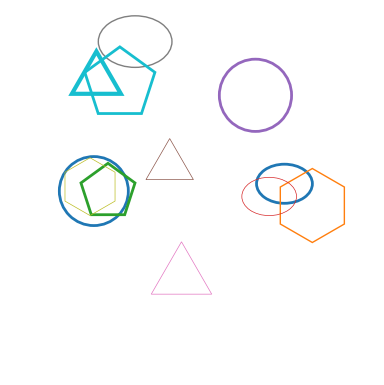[{"shape": "oval", "thickness": 2, "radius": 0.36, "center": [0.739, 0.523]}, {"shape": "circle", "thickness": 2, "radius": 0.45, "center": [0.244, 0.504]}, {"shape": "hexagon", "thickness": 1, "radius": 0.48, "center": [0.811, 0.466]}, {"shape": "pentagon", "thickness": 2, "radius": 0.37, "center": [0.28, 0.502]}, {"shape": "oval", "thickness": 0.5, "radius": 0.36, "center": [0.699, 0.49]}, {"shape": "circle", "thickness": 2, "radius": 0.47, "center": [0.664, 0.752]}, {"shape": "triangle", "thickness": 0.5, "radius": 0.36, "center": [0.441, 0.569]}, {"shape": "triangle", "thickness": 0.5, "radius": 0.45, "center": [0.471, 0.281]}, {"shape": "oval", "thickness": 1, "radius": 0.48, "center": [0.351, 0.892]}, {"shape": "hexagon", "thickness": 0.5, "radius": 0.38, "center": [0.234, 0.515]}, {"shape": "triangle", "thickness": 3, "radius": 0.37, "center": [0.25, 0.793]}, {"shape": "pentagon", "thickness": 2, "radius": 0.48, "center": [0.311, 0.783]}]